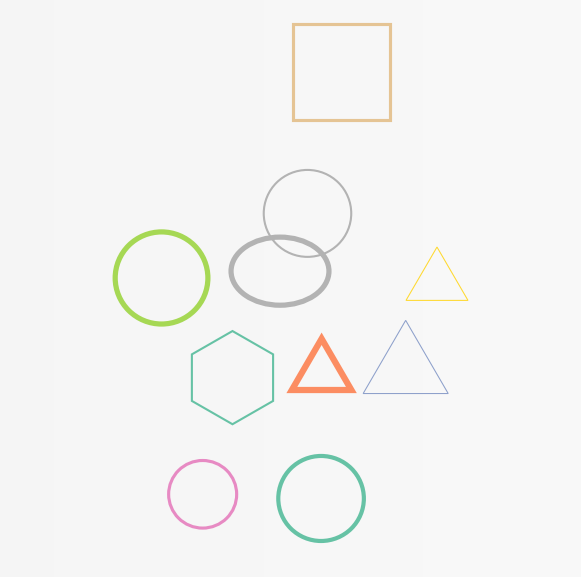[{"shape": "hexagon", "thickness": 1, "radius": 0.4, "center": [0.4, 0.345]}, {"shape": "circle", "thickness": 2, "radius": 0.37, "center": [0.552, 0.136]}, {"shape": "triangle", "thickness": 3, "radius": 0.3, "center": [0.553, 0.353]}, {"shape": "triangle", "thickness": 0.5, "radius": 0.42, "center": [0.698, 0.36]}, {"shape": "circle", "thickness": 1.5, "radius": 0.29, "center": [0.349, 0.143]}, {"shape": "circle", "thickness": 2.5, "radius": 0.4, "center": [0.278, 0.518]}, {"shape": "triangle", "thickness": 0.5, "radius": 0.31, "center": [0.752, 0.51]}, {"shape": "square", "thickness": 1.5, "radius": 0.42, "center": [0.587, 0.874]}, {"shape": "circle", "thickness": 1, "radius": 0.38, "center": [0.529, 0.63]}, {"shape": "oval", "thickness": 2.5, "radius": 0.42, "center": [0.482, 0.53]}]